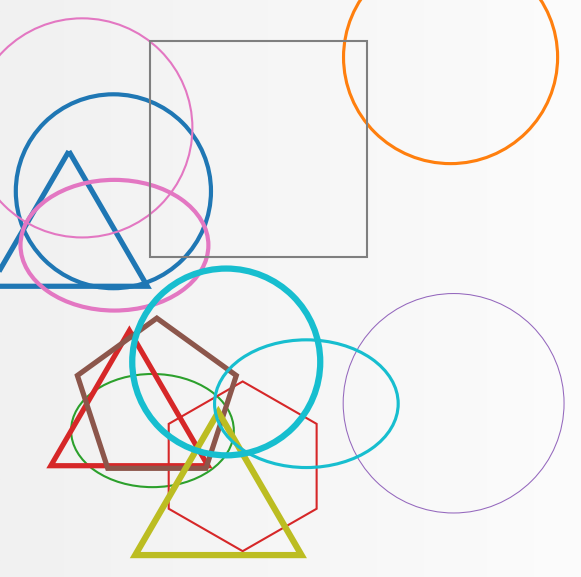[{"shape": "circle", "thickness": 2, "radius": 0.84, "center": [0.195, 0.668]}, {"shape": "triangle", "thickness": 2.5, "radius": 0.78, "center": [0.118, 0.581]}, {"shape": "circle", "thickness": 1.5, "radius": 0.92, "center": [0.775, 0.9]}, {"shape": "oval", "thickness": 1, "radius": 0.7, "center": [0.262, 0.254]}, {"shape": "hexagon", "thickness": 1, "radius": 0.73, "center": [0.417, 0.192]}, {"shape": "triangle", "thickness": 2.5, "radius": 0.78, "center": [0.223, 0.271]}, {"shape": "circle", "thickness": 0.5, "radius": 0.95, "center": [0.78, 0.301]}, {"shape": "pentagon", "thickness": 2.5, "radius": 0.72, "center": [0.27, 0.304]}, {"shape": "oval", "thickness": 2, "radius": 0.81, "center": [0.197, 0.575]}, {"shape": "circle", "thickness": 1, "radius": 0.95, "center": [0.141, 0.778]}, {"shape": "square", "thickness": 1, "radius": 0.93, "center": [0.445, 0.741]}, {"shape": "triangle", "thickness": 3, "radius": 0.83, "center": [0.376, 0.121]}, {"shape": "oval", "thickness": 1.5, "radius": 0.79, "center": [0.527, 0.3]}, {"shape": "circle", "thickness": 3, "radius": 0.81, "center": [0.389, 0.372]}]